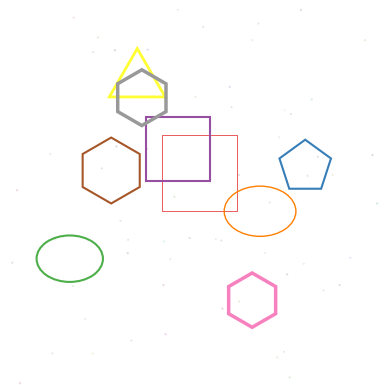[{"shape": "square", "thickness": 0.5, "radius": 0.49, "center": [0.518, 0.55]}, {"shape": "pentagon", "thickness": 1.5, "radius": 0.35, "center": [0.793, 0.567]}, {"shape": "oval", "thickness": 1.5, "radius": 0.43, "center": [0.181, 0.328]}, {"shape": "square", "thickness": 1.5, "radius": 0.41, "center": [0.462, 0.613]}, {"shape": "oval", "thickness": 1, "radius": 0.47, "center": [0.675, 0.451]}, {"shape": "triangle", "thickness": 2, "radius": 0.42, "center": [0.357, 0.79]}, {"shape": "hexagon", "thickness": 1.5, "radius": 0.43, "center": [0.289, 0.557]}, {"shape": "hexagon", "thickness": 2.5, "radius": 0.35, "center": [0.655, 0.22]}, {"shape": "hexagon", "thickness": 2.5, "radius": 0.36, "center": [0.368, 0.746]}]